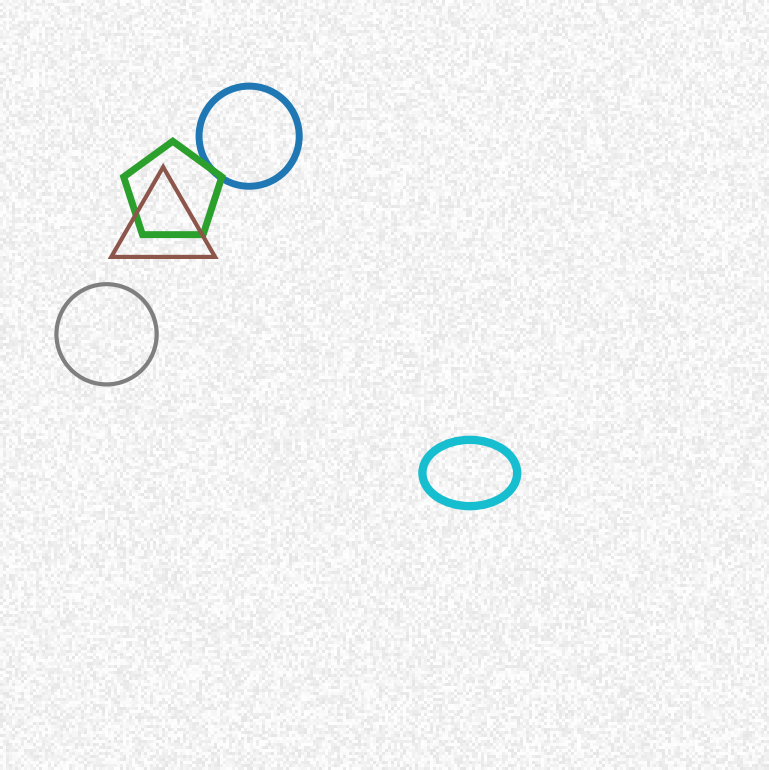[{"shape": "circle", "thickness": 2.5, "radius": 0.33, "center": [0.324, 0.823]}, {"shape": "pentagon", "thickness": 2.5, "radius": 0.34, "center": [0.224, 0.75]}, {"shape": "triangle", "thickness": 1.5, "radius": 0.39, "center": [0.212, 0.705]}, {"shape": "circle", "thickness": 1.5, "radius": 0.33, "center": [0.138, 0.566]}, {"shape": "oval", "thickness": 3, "radius": 0.31, "center": [0.61, 0.386]}]